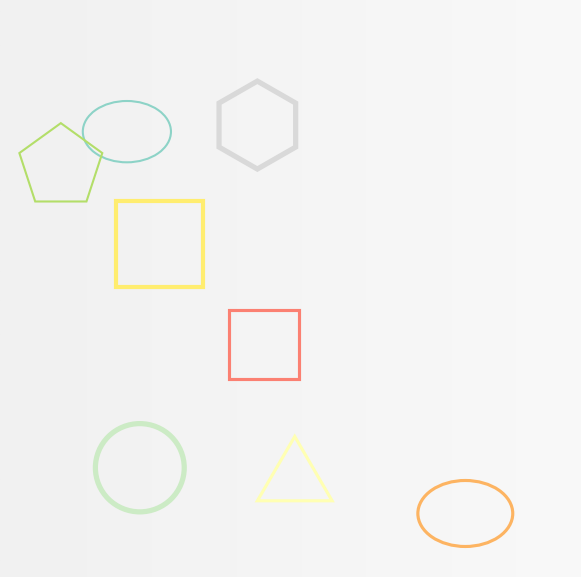[{"shape": "oval", "thickness": 1, "radius": 0.38, "center": [0.218, 0.771]}, {"shape": "triangle", "thickness": 1.5, "radius": 0.37, "center": [0.507, 0.169]}, {"shape": "square", "thickness": 1.5, "radius": 0.3, "center": [0.454, 0.403]}, {"shape": "oval", "thickness": 1.5, "radius": 0.41, "center": [0.801, 0.11]}, {"shape": "pentagon", "thickness": 1, "radius": 0.38, "center": [0.105, 0.711]}, {"shape": "hexagon", "thickness": 2.5, "radius": 0.38, "center": [0.443, 0.783]}, {"shape": "circle", "thickness": 2.5, "radius": 0.38, "center": [0.241, 0.189]}, {"shape": "square", "thickness": 2, "radius": 0.37, "center": [0.274, 0.576]}]